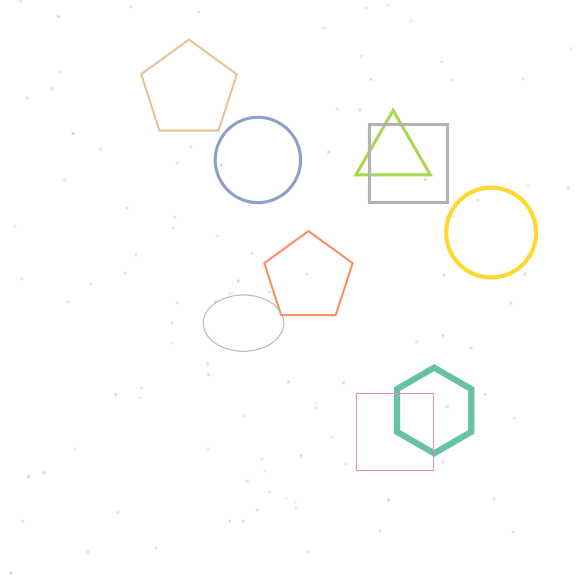[{"shape": "hexagon", "thickness": 3, "radius": 0.37, "center": [0.752, 0.288]}, {"shape": "pentagon", "thickness": 1, "radius": 0.4, "center": [0.534, 0.519]}, {"shape": "circle", "thickness": 1.5, "radius": 0.37, "center": [0.447, 0.722]}, {"shape": "square", "thickness": 0.5, "radius": 0.33, "center": [0.682, 0.252]}, {"shape": "triangle", "thickness": 1.5, "radius": 0.37, "center": [0.681, 0.734]}, {"shape": "circle", "thickness": 2, "radius": 0.39, "center": [0.85, 0.596]}, {"shape": "pentagon", "thickness": 1, "radius": 0.44, "center": [0.327, 0.844]}, {"shape": "square", "thickness": 1.5, "radius": 0.34, "center": [0.707, 0.717]}, {"shape": "oval", "thickness": 0.5, "radius": 0.35, "center": [0.422, 0.44]}]